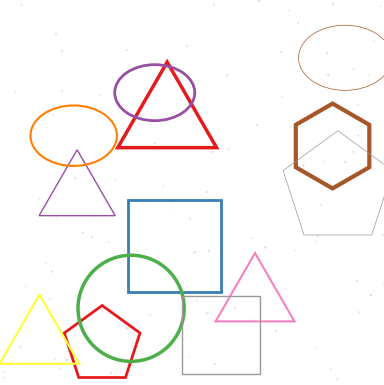[{"shape": "triangle", "thickness": 2.5, "radius": 0.74, "center": [0.434, 0.691]}, {"shape": "pentagon", "thickness": 2, "radius": 0.52, "center": [0.265, 0.103]}, {"shape": "square", "thickness": 2, "radius": 0.6, "center": [0.454, 0.361]}, {"shape": "circle", "thickness": 2.5, "radius": 0.69, "center": [0.34, 0.199]}, {"shape": "triangle", "thickness": 1, "radius": 0.57, "center": [0.2, 0.497]}, {"shape": "oval", "thickness": 2, "radius": 0.52, "center": [0.402, 0.759]}, {"shape": "oval", "thickness": 1.5, "radius": 0.56, "center": [0.191, 0.648]}, {"shape": "triangle", "thickness": 1.5, "radius": 0.6, "center": [0.102, 0.115]}, {"shape": "hexagon", "thickness": 3, "radius": 0.55, "center": [0.864, 0.621]}, {"shape": "oval", "thickness": 0.5, "radius": 0.6, "center": [0.896, 0.85]}, {"shape": "triangle", "thickness": 1.5, "radius": 0.59, "center": [0.662, 0.224]}, {"shape": "pentagon", "thickness": 0.5, "radius": 0.75, "center": [0.878, 0.511]}, {"shape": "square", "thickness": 1, "radius": 0.5, "center": [0.574, 0.13]}]